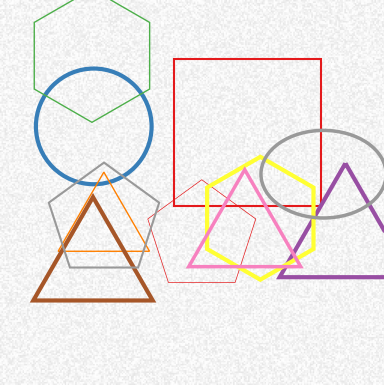[{"shape": "square", "thickness": 1.5, "radius": 0.96, "center": [0.642, 0.655]}, {"shape": "pentagon", "thickness": 0.5, "radius": 0.74, "center": [0.524, 0.386]}, {"shape": "circle", "thickness": 3, "radius": 0.75, "center": [0.244, 0.672]}, {"shape": "hexagon", "thickness": 1, "radius": 0.87, "center": [0.239, 0.855]}, {"shape": "triangle", "thickness": 3, "radius": 0.99, "center": [0.897, 0.379]}, {"shape": "triangle", "thickness": 1, "radius": 0.69, "center": [0.27, 0.416]}, {"shape": "hexagon", "thickness": 3, "radius": 0.8, "center": [0.676, 0.433]}, {"shape": "triangle", "thickness": 3, "radius": 0.9, "center": [0.242, 0.309]}, {"shape": "triangle", "thickness": 2.5, "radius": 0.84, "center": [0.636, 0.391]}, {"shape": "oval", "thickness": 2.5, "radius": 0.81, "center": [0.84, 0.548]}, {"shape": "pentagon", "thickness": 1.5, "radius": 0.75, "center": [0.27, 0.427]}]